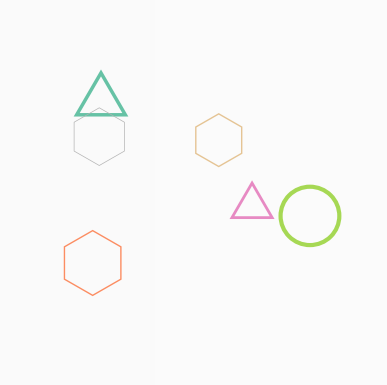[{"shape": "triangle", "thickness": 2.5, "radius": 0.36, "center": [0.261, 0.738]}, {"shape": "hexagon", "thickness": 1, "radius": 0.42, "center": [0.239, 0.317]}, {"shape": "triangle", "thickness": 2, "radius": 0.3, "center": [0.65, 0.465]}, {"shape": "circle", "thickness": 3, "radius": 0.38, "center": [0.8, 0.439]}, {"shape": "hexagon", "thickness": 1, "radius": 0.34, "center": [0.564, 0.636]}, {"shape": "hexagon", "thickness": 0.5, "radius": 0.37, "center": [0.256, 0.645]}]